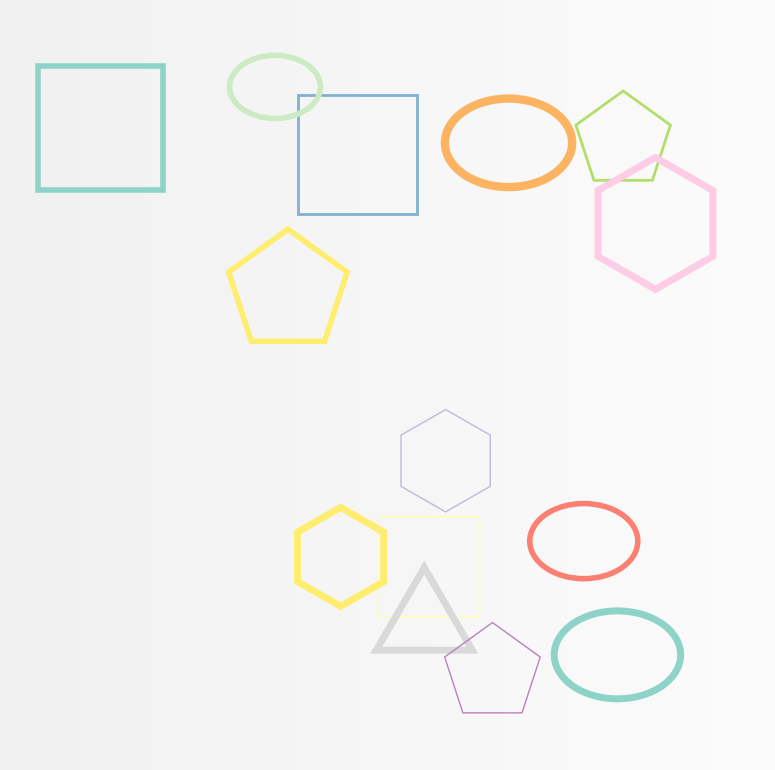[{"shape": "oval", "thickness": 2.5, "radius": 0.41, "center": [0.797, 0.15]}, {"shape": "square", "thickness": 2, "radius": 0.4, "center": [0.129, 0.834]}, {"shape": "square", "thickness": 0.5, "radius": 0.33, "center": [0.552, 0.265]}, {"shape": "hexagon", "thickness": 0.5, "radius": 0.33, "center": [0.575, 0.402]}, {"shape": "oval", "thickness": 2, "radius": 0.35, "center": [0.753, 0.297]}, {"shape": "square", "thickness": 1, "radius": 0.39, "center": [0.461, 0.799]}, {"shape": "oval", "thickness": 3, "radius": 0.41, "center": [0.656, 0.815]}, {"shape": "pentagon", "thickness": 1, "radius": 0.32, "center": [0.804, 0.818]}, {"shape": "hexagon", "thickness": 2.5, "radius": 0.43, "center": [0.846, 0.71]}, {"shape": "triangle", "thickness": 2.5, "radius": 0.36, "center": [0.547, 0.191]}, {"shape": "pentagon", "thickness": 0.5, "radius": 0.32, "center": [0.635, 0.127]}, {"shape": "oval", "thickness": 2, "radius": 0.29, "center": [0.355, 0.887]}, {"shape": "pentagon", "thickness": 2, "radius": 0.4, "center": [0.371, 0.622]}, {"shape": "hexagon", "thickness": 2.5, "radius": 0.32, "center": [0.439, 0.277]}]